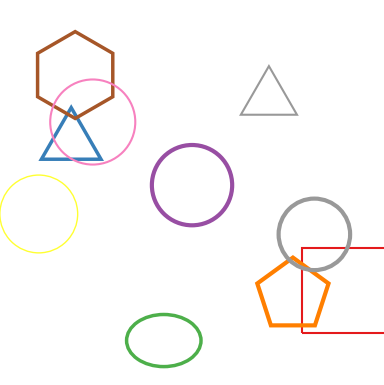[{"shape": "square", "thickness": 1.5, "radius": 0.55, "center": [0.894, 0.246]}, {"shape": "triangle", "thickness": 2.5, "radius": 0.45, "center": [0.185, 0.631]}, {"shape": "oval", "thickness": 2.5, "radius": 0.48, "center": [0.425, 0.115]}, {"shape": "circle", "thickness": 3, "radius": 0.52, "center": [0.499, 0.519]}, {"shape": "pentagon", "thickness": 3, "radius": 0.49, "center": [0.761, 0.234]}, {"shape": "circle", "thickness": 1, "radius": 0.51, "center": [0.101, 0.444]}, {"shape": "hexagon", "thickness": 2.5, "radius": 0.56, "center": [0.195, 0.805]}, {"shape": "circle", "thickness": 1.5, "radius": 0.55, "center": [0.241, 0.683]}, {"shape": "circle", "thickness": 3, "radius": 0.46, "center": [0.817, 0.391]}, {"shape": "triangle", "thickness": 1.5, "radius": 0.42, "center": [0.698, 0.744]}]